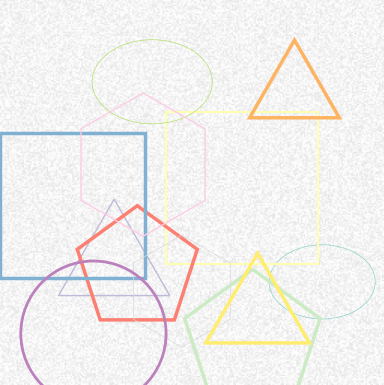[{"shape": "oval", "thickness": 0.5, "radius": 0.69, "center": [0.837, 0.268]}, {"shape": "square", "thickness": 1.5, "radius": 0.99, "center": [0.629, 0.511]}, {"shape": "triangle", "thickness": 1, "radius": 0.83, "center": [0.296, 0.316]}, {"shape": "pentagon", "thickness": 2.5, "radius": 0.82, "center": [0.357, 0.302]}, {"shape": "square", "thickness": 2.5, "radius": 0.94, "center": [0.188, 0.465]}, {"shape": "triangle", "thickness": 2.5, "radius": 0.67, "center": [0.765, 0.761]}, {"shape": "oval", "thickness": 0.5, "radius": 0.78, "center": [0.395, 0.788]}, {"shape": "hexagon", "thickness": 1, "radius": 0.93, "center": [0.372, 0.573]}, {"shape": "hexagon", "thickness": 0.5, "radius": 0.73, "center": [0.472, 0.244]}, {"shape": "circle", "thickness": 2, "radius": 0.94, "center": [0.243, 0.133]}, {"shape": "pentagon", "thickness": 2.5, "radius": 0.92, "center": [0.656, 0.116]}, {"shape": "triangle", "thickness": 2.5, "radius": 0.78, "center": [0.669, 0.187]}]